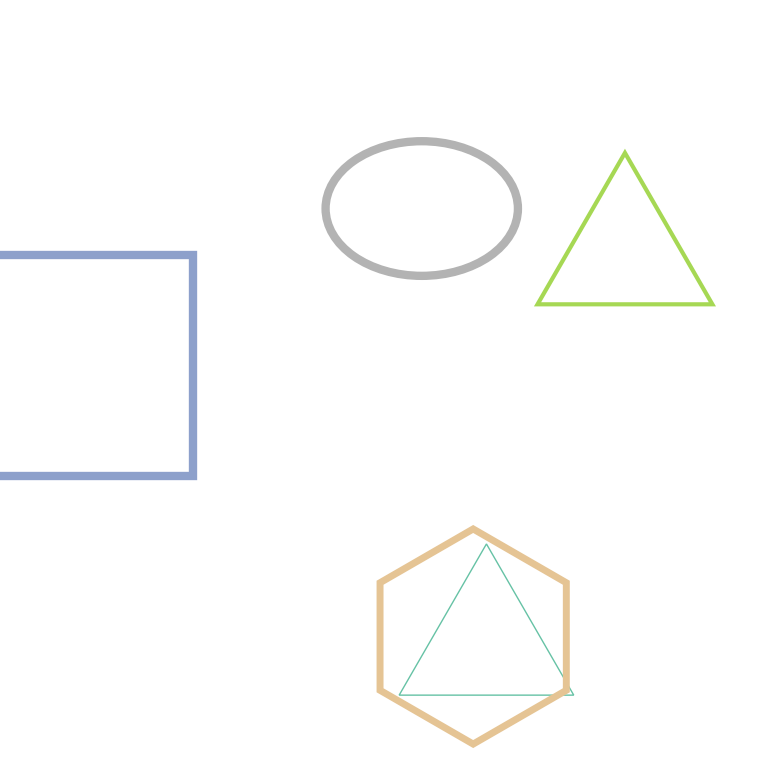[{"shape": "triangle", "thickness": 0.5, "radius": 0.65, "center": [0.632, 0.163]}, {"shape": "square", "thickness": 3, "radius": 0.72, "center": [0.107, 0.525]}, {"shape": "triangle", "thickness": 1.5, "radius": 0.66, "center": [0.812, 0.67]}, {"shape": "hexagon", "thickness": 2.5, "radius": 0.7, "center": [0.615, 0.173]}, {"shape": "oval", "thickness": 3, "radius": 0.62, "center": [0.548, 0.729]}]